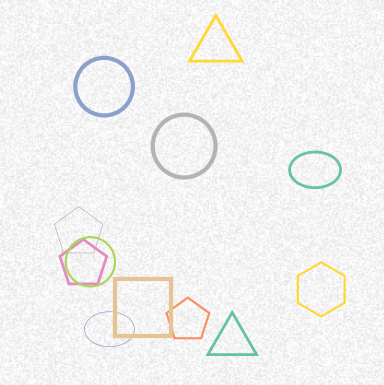[{"shape": "oval", "thickness": 2, "radius": 0.33, "center": [0.818, 0.559]}, {"shape": "triangle", "thickness": 2, "radius": 0.37, "center": [0.603, 0.115]}, {"shape": "pentagon", "thickness": 1.5, "radius": 0.29, "center": [0.488, 0.169]}, {"shape": "circle", "thickness": 3, "radius": 0.37, "center": [0.27, 0.775]}, {"shape": "oval", "thickness": 0.5, "radius": 0.32, "center": [0.284, 0.145]}, {"shape": "pentagon", "thickness": 2, "radius": 0.32, "center": [0.216, 0.314]}, {"shape": "circle", "thickness": 1.5, "radius": 0.32, "center": [0.235, 0.32]}, {"shape": "hexagon", "thickness": 1.5, "radius": 0.35, "center": [0.834, 0.248]}, {"shape": "triangle", "thickness": 2, "radius": 0.4, "center": [0.561, 0.881]}, {"shape": "square", "thickness": 3, "radius": 0.37, "center": [0.372, 0.202]}, {"shape": "circle", "thickness": 3, "radius": 0.41, "center": [0.478, 0.621]}, {"shape": "pentagon", "thickness": 0.5, "radius": 0.33, "center": [0.204, 0.397]}]